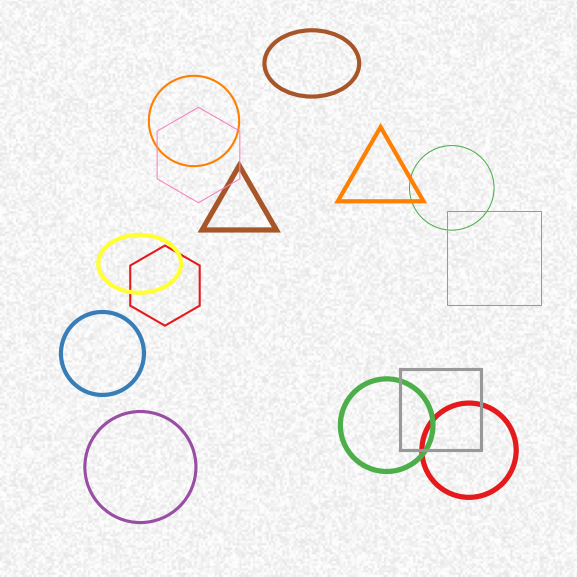[{"shape": "circle", "thickness": 2.5, "radius": 0.41, "center": [0.812, 0.22]}, {"shape": "hexagon", "thickness": 1, "radius": 0.35, "center": [0.286, 0.505]}, {"shape": "circle", "thickness": 2, "radius": 0.36, "center": [0.177, 0.387]}, {"shape": "circle", "thickness": 2.5, "radius": 0.4, "center": [0.67, 0.263]}, {"shape": "circle", "thickness": 0.5, "radius": 0.37, "center": [0.782, 0.674]}, {"shape": "circle", "thickness": 1.5, "radius": 0.48, "center": [0.243, 0.19]}, {"shape": "circle", "thickness": 1, "radius": 0.39, "center": [0.336, 0.79]}, {"shape": "triangle", "thickness": 2, "radius": 0.43, "center": [0.659, 0.693]}, {"shape": "oval", "thickness": 2, "radius": 0.36, "center": [0.242, 0.542]}, {"shape": "triangle", "thickness": 2.5, "radius": 0.37, "center": [0.414, 0.638]}, {"shape": "oval", "thickness": 2, "radius": 0.41, "center": [0.54, 0.889]}, {"shape": "hexagon", "thickness": 0.5, "radius": 0.41, "center": [0.344, 0.731]}, {"shape": "square", "thickness": 0.5, "radius": 0.41, "center": [0.856, 0.552]}, {"shape": "square", "thickness": 1.5, "radius": 0.35, "center": [0.763, 0.289]}]